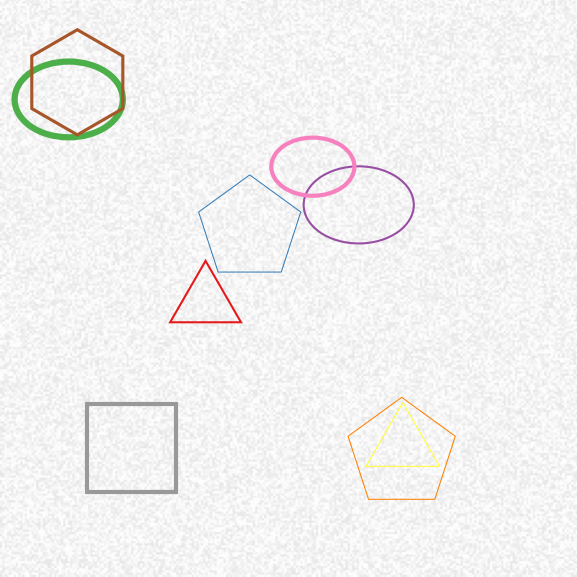[{"shape": "triangle", "thickness": 1, "radius": 0.35, "center": [0.356, 0.477]}, {"shape": "pentagon", "thickness": 0.5, "radius": 0.46, "center": [0.432, 0.603]}, {"shape": "oval", "thickness": 3, "radius": 0.47, "center": [0.119, 0.827]}, {"shape": "oval", "thickness": 1, "radius": 0.48, "center": [0.621, 0.644]}, {"shape": "pentagon", "thickness": 0.5, "radius": 0.49, "center": [0.696, 0.214]}, {"shape": "triangle", "thickness": 0.5, "radius": 0.37, "center": [0.698, 0.228]}, {"shape": "hexagon", "thickness": 1.5, "radius": 0.46, "center": [0.134, 0.857]}, {"shape": "oval", "thickness": 2, "radius": 0.36, "center": [0.542, 0.71]}, {"shape": "square", "thickness": 2, "radius": 0.38, "center": [0.228, 0.223]}]